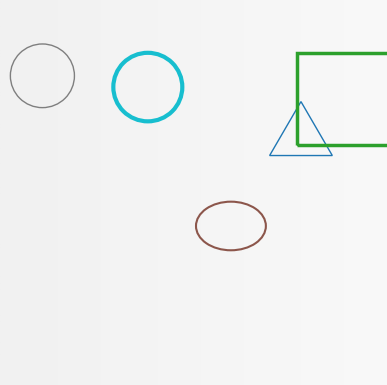[{"shape": "triangle", "thickness": 1, "radius": 0.47, "center": [0.777, 0.643]}, {"shape": "square", "thickness": 2.5, "radius": 0.6, "center": [0.886, 0.743]}, {"shape": "oval", "thickness": 1.5, "radius": 0.45, "center": [0.596, 0.413]}, {"shape": "circle", "thickness": 1, "radius": 0.41, "center": [0.109, 0.803]}, {"shape": "circle", "thickness": 3, "radius": 0.45, "center": [0.381, 0.774]}]